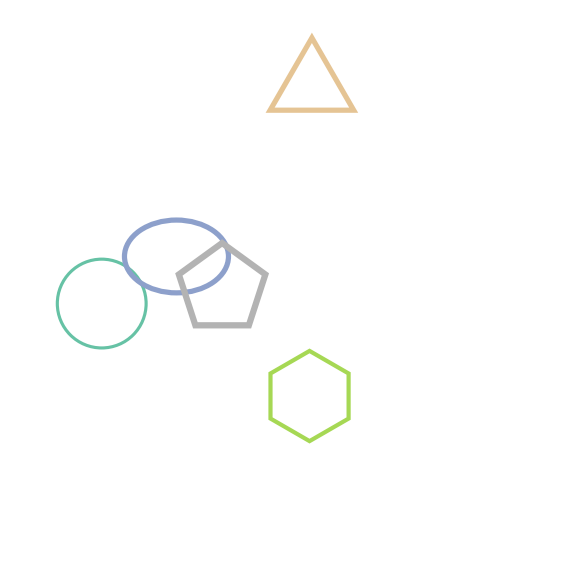[{"shape": "circle", "thickness": 1.5, "radius": 0.38, "center": [0.176, 0.473]}, {"shape": "oval", "thickness": 2.5, "radius": 0.45, "center": [0.306, 0.555]}, {"shape": "hexagon", "thickness": 2, "radius": 0.39, "center": [0.536, 0.313]}, {"shape": "triangle", "thickness": 2.5, "radius": 0.42, "center": [0.54, 0.85]}, {"shape": "pentagon", "thickness": 3, "radius": 0.39, "center": [0.385, 0.5]}]